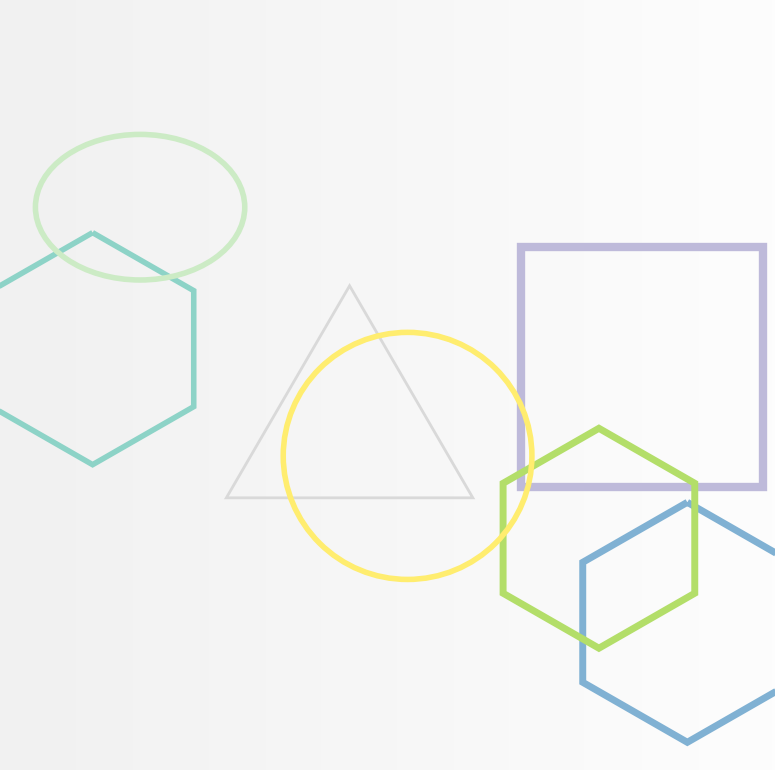[{"shape": "hexagon", "thickness": 2, "radius": 0.75, "center": [0.12, 0.547]}, {"shape": "square", "thickness": 3, "radius": 0.78, "center": [0.829, 0.523]}, {"shape": "hexagon", "thickness": 2.5, "radius": 0.78, "center": [0.887, 0.192]}, {"shape": "hexagon", "thickness": 2.5, "radius": 0.71, "center": [0.773, 0.301]}, {"shape": "triangle", "thickness": 1, "radius": 0.92, "center": [0.451, 0.445]}, {"shape": "oval", "thickness": 2, "radius": 0.68, "center": [0.181, 0.731]}, {"shape": "circle", "thickness": 2, "radius": 0.8, "center": [0.526, 0.408]}]